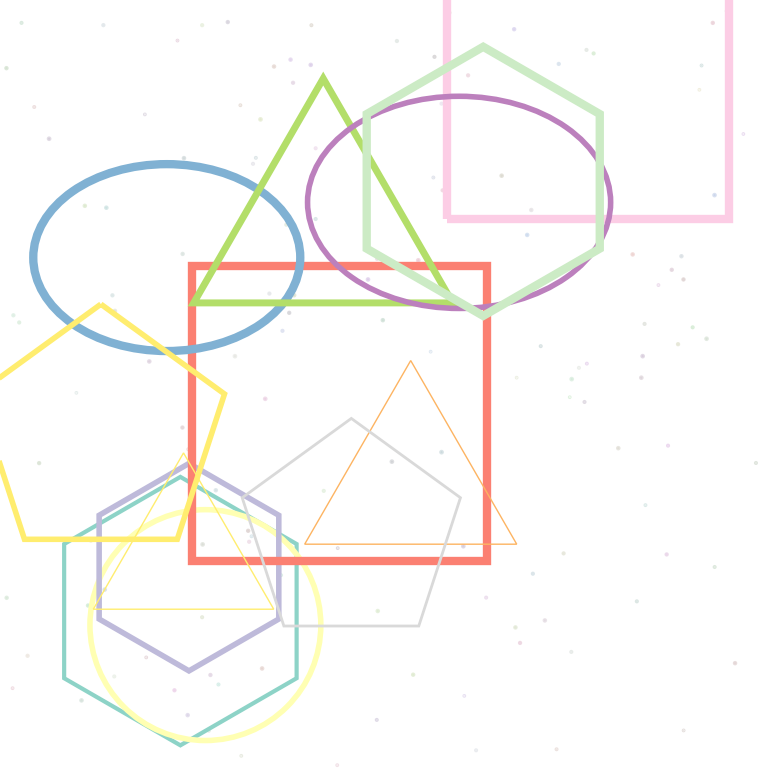[{"shape": "hexagon", "thickness": 1.5, "radius": 0.87, "center": [0.234, 0.206]}, {"shape": "circle", "thickness": 2, "radius": 0.75, "center": [0.267, 0.188]}, {"shape": "hexagon", "thickness": 2, "radius": 0.67, "center": [0.245, 0.263]}, {"shape": "square", "thickness": 3, "radius": 0.96, "center": [0.441, 0.463]}, {"shape": "oval", "thickness": 3, "radius": 0.87, "center": [0.217, 0.665]}, {"shape": "triangle", "thickness": 0.5, "radius": 0.79, "center": [0.533, 0.373]}, {"shape": "triangle", "thickness": 2.5, "radius": 0.97, "center": [0.42, 0.704]}, {"shape": "square", "thickness": 3, "radius": 0.92, "center": [0.764, 0.899]}, {"shape": "pentagon", "thickness": 1, "radius": 0.75, "center": [0.456, 0.308]}, {"shape": "oval", "thickness": 2, "radius": 0.98, "center": [0.596, 0.737]}, {"shape": "hexagon", "thickness": 3, "radius": 0.87, "center": [0.628, 0.764]}, {"shape": "pentagon", "thickness": 2, "radius": 0.84, "center": [0.131, 0.436]}, {"shape": "triangle", "thickness": 0.5, "radius": 0.68, "center": [0.238, 0.276]}]